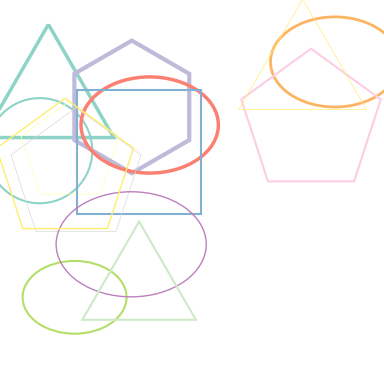[{"shape": "circle", "thickness": 1.5, "radius": 0.68, "center": [0.103, 0.609]}, {"shape": "triangle", "thickness": 2.5, "radius": 0.98, "center": [0.126, 0.741]}, {"shape": "pentagon", "thickness": 0.5, "radius": 0.67, "center": [0.181, 0.604]}, {"shape": "hexagon", "thickness": 3, "radius": 0.86, "center": [0.342, 0.722]}, {"shape": "oval", "thickness": 2.5, "radius": 0.89, "center": [0.389, 0.675]}, {"shape": "square", "thickness": 1.5, "radius": 0.81, "center": [0.361, 0.605]}, {"shape": "oval", "thickness": 2, "radius": 0.84, "center": [0.87, 0.839]}, {"shape": "oval", "thickness": 1.5, "radius": 0.67, "center": [0.194, 0.228]}, {"shape": "pentagon", "thickness": 1.5, "radius": 0.95, "center": [0.808, 0.683]}, {"shape": "pentagon", "thickness": 0.5, "radius": 0.89, "center": [0.197, 0.543]}, {"shape": "oval", "thickness": 1, "radius": 0.97, "center": [0.341, 0.365]}, {"shape": "triangle", "thickness": 1.5, "radius": 0.85, "center": [0.361, 0.254]}, {"shape": "triangle", "thickness": 0.5, "radius": 0.96, "center": [0.786, 0.811]}, {"shape": "pentagon", "thickness": 1, "radius": 0.93, "center": [0.169, 0.558]}]